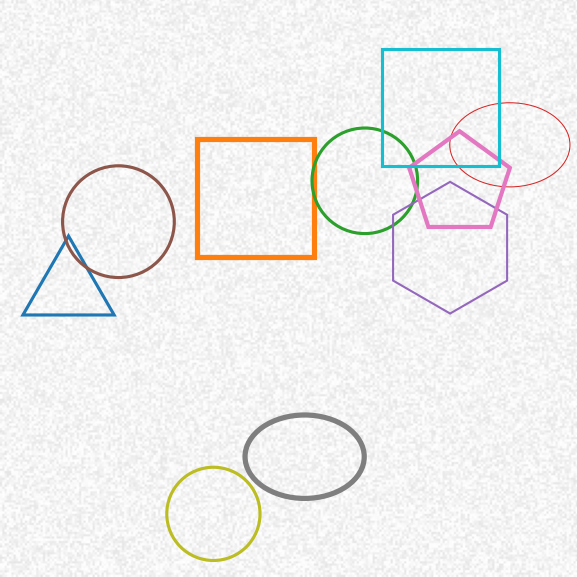[{"shape": "triangle", "thickness": 1.5, "radius": 0.46, "center": [0.119, 0.499]}, {"shape": "square", "thickness": 2.5, "radius": 0.51, "center": [0.442, 0.656]}, {"shape": "circle", "thickness": 1.5, "radius": 0.46, "center": [0.632, 0.686]}, {"shape": "oval", "thickness": 0.5, "radius": 0.52, "center": [0.883, 0.748]}, {"shape": "hexagon", "thickness": 1, "radius": 0.57, "center": [0.779, 0.57]}, {"shape": "circle", "thickness": 1.5, "radius": 0.48, "center": [0.205, 0.615]}, {"shape": "pentagon", "thickness": 2, "radius": 0.46, "center": [0.796, 0.68]}, {"shape": "oval", "thickness": 2.5, "radius": 0.52, "center": [0.528, 0.208]}, {"shape": "circle", "thickness": 1.5, "radius": 0.4, "center": [0.37, 0.109]}, {"shape": "square", "thickness": 1.5, "radius": 0.51, "center": [0.763, 0.813]}]